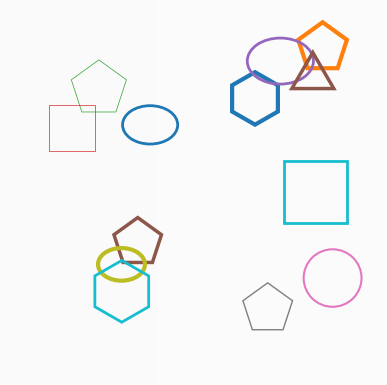[{"shape": "oval", "thickness": 2, "radius": 0.36, "center": [0.387, 0.676]}, {"shape": "hexagon", "thickness": 3, "radius": 0.34, "center": [0.658, 0.744]}, {"shape": "pentagon", "thickness": 3, "radius": 0.33, "center": [0.833, 0.876]}, {"shape": "pentagon", "thickness": 0.5, "radius": 0.37, "center": [0.255, 0.77]}, {"shape": "square", "thickness": 0.5, "radius": 0.3, "center": [0.187, 0.668]}, {"shape": "oval", "thickness": 2, "radius": 0.43, "center": [0.723, 0.841]}, {"shape": "triangle", "thickness": 2.5, "radius": 0.31, "center": [0.807, 0.801]}, {"shape": "pentagon", "thickness": 2.5, "radius": 0.32, "center": [0.355, 0.37]}, {"shape": "circle", "thickness": 1.5, "radius": 0.37, "center": [0.858, 0.278]}, {"shape": "pentagon", "thickness": 1, "radius": 0.34, "center": [0.691, 0.198]}, {"shape": "oval", "thickness": 3, "radius": 0.3, "center": [0.314, 0.313]}, {"shape": "square", "thickness": 2, "radius": 0.41, "center": [0.815, 0.501]}, {"shape": "hexagon", "thickness": 2, "radius": 0.4, "center": [0.314, 0.243]}]